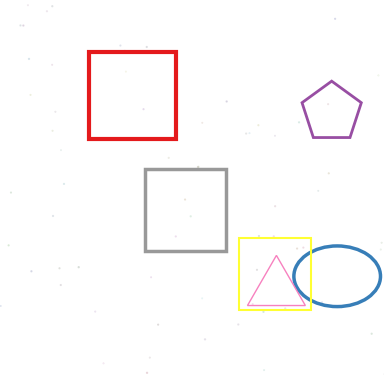[{"shape": "square", "thickness": 3, "radius": 0.57, "center": [0.343, 0.752]}, {"shape": "oval", "thickness": 2.5, "radius": 0.56, "center": [0.876, 0.282]}, {"shape": "pentagon", "thickness": 2, "radius": 0.4, "center": [0.861, 0.708]}, {"shape": "square", "thickness": 1.5, "radius": 0.47, "center": [0.714, 0.289]}, {"shape": "triangle", "thickness": 1, "radius": 0.43, "center": [0.718, 0.25]}, {"shape": "square", "thickness": 2.5, "radius": 0.53, "center": [0.482, 0.454]}]